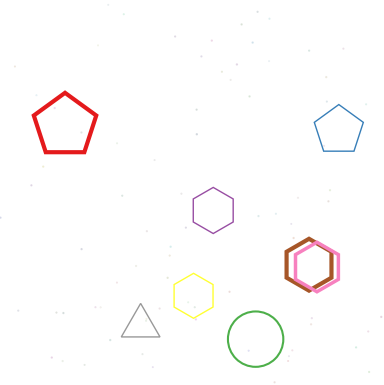[{"shape": "pentagon", "thickness": 3, "radius": 0.43, "center": [0.169, 0.674]}, {"shape": "pentagon", "thickness": 1, "radius": 0.33, "center": [0.88, 0.661]}, {"shape": "circle", "thickness": 1.5, "radius": 0.36, "center": [0.664, 0.119]}, {"shape": "hexagon", "thickness": 1, "radius": 0.3, "center": [0.554, 0.453]}, {"shape": "hexagon", "thickness": 1, "radius": 0.29, "center": [0.503, 0.232]}, {"shape": "hexagon", "thickness": 3, "radius": 0.34, "center": [0.803, 0.312]}, {"shape": "hexagon", "thickness": 2.5, "radius": 0.32, "center": [0.823, 0.306]}, {"shape": "triangle", "thickness": 1, "radius": 0.29, "center": [0.365, 0.154]}]